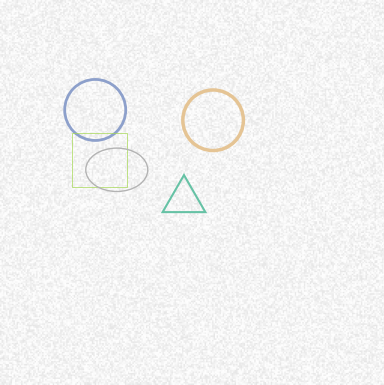[{"shape": "triangle", "thickness": 1.5, "radius": 0.32, "center": [0.478, 0.481]}, {"shape": "circle", "thickness": 2, "radius": 0.4, "center": [0.247, 0.714]}, {"shape": "square", "thickness": 0.5, "radius": 0.35, "center": [0.259, 0.585]}, {"shape": "circle", "thickness": 2.5, "radius": 0.39, "center": [0.554, 0.688]}, {"shape": "oval", "thickness": 1, "radius": 0.4, "center": [0.303, 0.559]}]